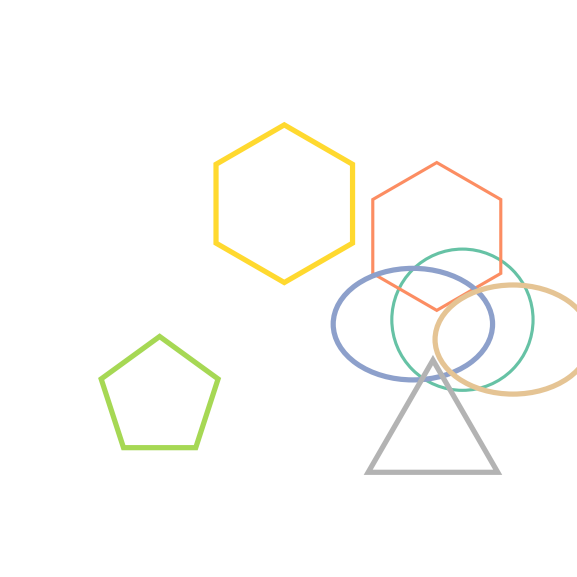[{"shape": "circle", "thickness": 1.5, "radius": 0.61, "center": [0.801, 0.446]}, {"shape": "hexagon", "thickness": 1.5, "radius": 0.64, "center": [0.756, 0.59]}, {"shape": "oval", "thickness": 2.5, "radius": 0.69, "center": [0.715, 0.438]}, {"shape": "pentagon", "thickness": 2.5, "radius": 0.53, "center": [0.276, 0.31]}, {"shape": "hexagon", "thickness": 2.5, "radius": 0.68, "center": [0.492, 0.646]}, {"shape": "oval", "thickness": 2.5, "radius": 0.67, "center": [0.888, 0.411]}, {"shape": "triangle", "thickness": 2.5, "radius": 0.65, "center": [0.75, 0.246]}]